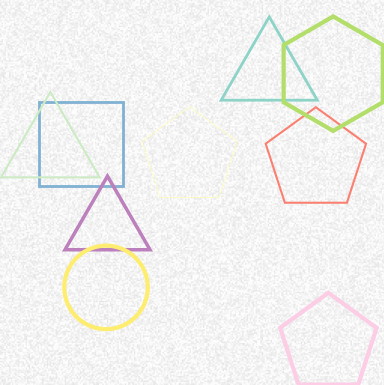[{"shape": "triangle", "thickness": 2, "radius": 0.72, "center": [0.699, 0.812]}, {"shape": "pentagon", "thickness": 0.5, "radius": 0.65, "center": [0.492, 0.592]}, {"shape": "pentagon", "thickness": 1.5, "radius": 0.69, "center": [0.82, 0.584]}, {"shape": "square", "thickness": 2, "radius": 0.55, "center": [0.211, 0.626]}, {"shape": "hexagon", "thickness": 3, "radius": 0.74, "center": [0.865, 0.809]}, {"shape": "pentagon", "thickness": 3, "radius": 0.66, "center": [0.853, 0.108]}, {"shape": "triangle", "thickness": 2.5, "radius": 0.64, "center": [0.279, 0.415]}, {"shape": "triangle", "thickness": 1.5, "radius": 0.74, "center": [0.131, 0.613]}, {"shape": "circle", "thickness": 3, "radius": 0.54, "center": [0.275, 0.254]}]